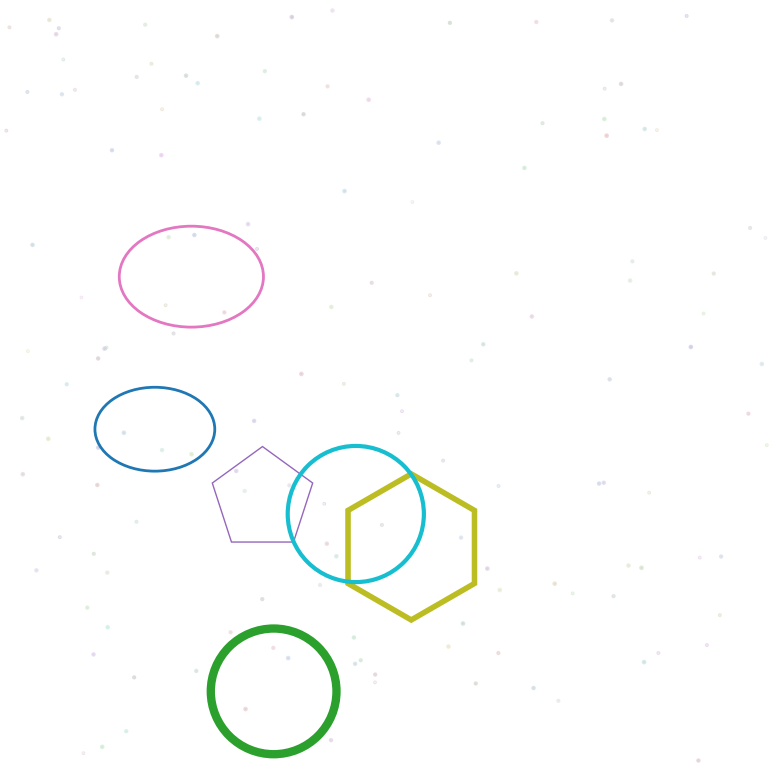[{"shape": "oval", "thickness": 1, "radius": 0.39, "center": [0.201, 0.443]}, {"shape": "circle", "thickness": 3, "radius": 0.41, "center": [0.355, 0.102]}, {"shape": "pentagon", "thickness": 0.5, "radius": 0.34, "center": [0.341, 0.352]}, {"shape": "oval", "thickness": 1, "radius": 0.47, "center": [0.249, 0.641]}, {"shape": "hexagon", "thickness": 2, "radius": 0.47, "center": [0.534, 0.29]}, {"shape": "circle", "thickness": 1.5, "radius": 0.44, "center": [0.462, 0.332]}]